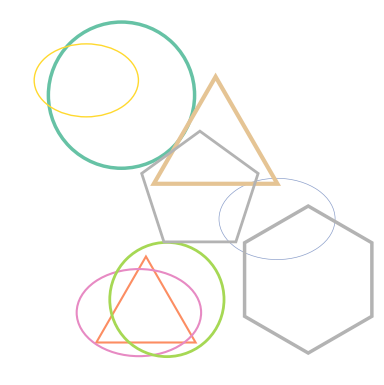[{"shape": "circle", "thickness": 2.5, "radius": 0.95, "center": [0.316, 0.753]}, {"shape": "triangle", "thickness": 1.5, "radius": 0.74, "center": [0.379, 0.185]}, {"shape": "oval", "thickness": 0.5, "radius": 0.75, "center": [0.72, 0.431]}, {"shape": "oval", "thickness": 1.5, "radius": 0.81, "center": [0.361, 0.188]}, {"shape": "circle", "thickness": 2, "radius": 0.74, "center": [0.433, 0.222]}, {"shape": "oval", "thickness": 1, "radius": 0.68, "center": [0.224, 0.791]}, {"shape": "triangle", "thickness": 3, "radius": 0.93, "center": [0.56, 0.615]}, {"shape": "pentagon", "thickness": 2, "radius": 0.79, "center": [0.519, 0.5]}, {"shape": "hexagon", "thickness": 2.5, "radius": 0.95, "center": [0.801, 0.274]}]